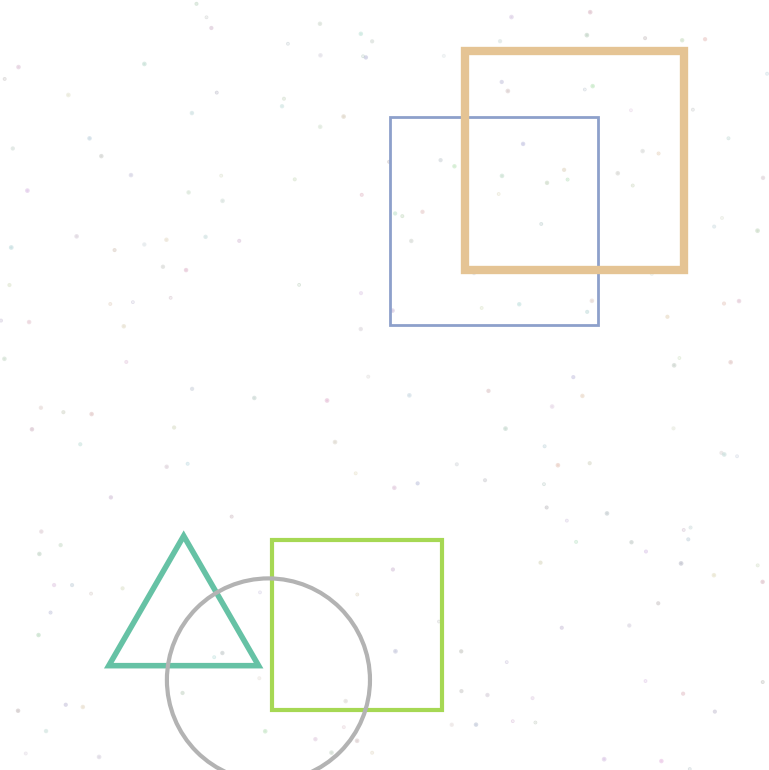[{"shape": "triangle", "thickness": 2, "radius": 0.56, "center": [0.239, 0.192]}, {"shape": "square", "thickness": 1, "radius": 0.68, "center": [0.641, 0.712]}, {"shape": "square", "thickness": 1.5, "radius": 0.55, "center": [0.463, 0.189]}, {"shape": "square", "thickness": 3, "radius": 0.71, "center": [0.746, 0.792]}, {"shape": "circle", "thickness": 1.5, "radius": 0.66, "center": [0.349, 0.117]}]